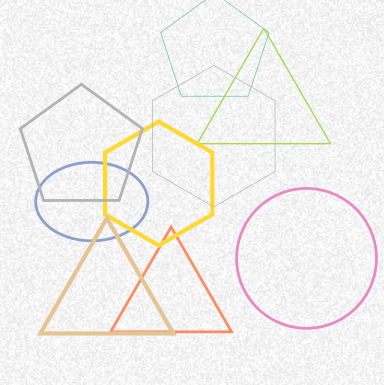[{"shape": "pentagon", "thickness": 0.5, "radius": 0.74, "center": [0.558, 0.87]}, {"shape": "triangle", "thickness": 2, "radius": 0.91, "center": [0.444, 0.229]}, {"shape": "oval", "thickness": 2, "radius": 0.73, "center": [0.238, 0.476]}, {"shape": "circle", "thickness": 2, "radius": 0.91, "center": [0.796, 0.329]}, {"shape": "triangle", "thickness": 1, "radius": 1.0, "center": [0.685, 0.727]}, {"shape": "hexagon", "thickness": 3, "radius": 0.8, "center": [0.412, 0.523]}, {"shape": "triangle", "thickness": 3, "radius": 1.0, "center": [0.277, 0.234]}, {"shape": "pentagon", "thickness": 2, "radius": 0.83, "center": [0.211, 0.614]}, {"shape": "hexagon", "thickness": 0.5, "radius": 0.92, "center": [0.555, 0.646]}]